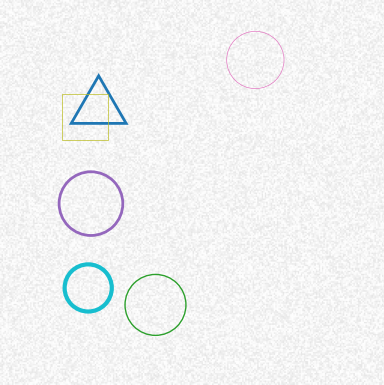[{"shape": "triangle", "thickness": 2, "radius": 0.41, "center": [0.256, 0.721]}, {"shape": "circle", "thickness": 1, "radius": 0.4, "center": [0.404, 0.208]}, {"shape": "circle", "thickness": 2, "radius": 0.41, "center": [0.236, 0.471]}, {"shape": "circle", "thickness": 0.5, "radius": 0.37, "center": [0.663, 0.844]}, {"shape": "square", "thickness": 0.5, "radius": 0.3, "center": [0.221, 0.696]}, {"shape": "circle", "thickness": 3, "radius": 0.31, "center": [0.229, 0.252]}]